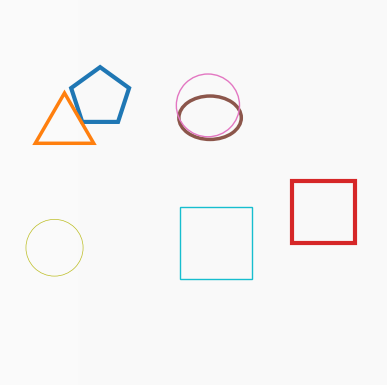[{"shape": "pentagon", "thickness": 3, "radius": 0.39, "center": [0.258, 0.747]}, {"shape": "triangle", "thickness": 2.5, "radius": 0.44, "center": [0.166, 0.671]}, {"shape": "square", "thickness": 3, "radius": 0.41, "center": [0.834, 0.449]}, {"shape": "oval", "thickness": 2.5, "radius": 0.4, "center": [0.542, 0.694]}, {"shape": "circle", "thickness": 1, "radius": 0.41, "center": [0.537, 0.726]}, {"shape": "circle", "thickness": 0.5, "radius": 0.37, "center": [0.141, 0.357]}, {"shape": "square", "thickness": 1, "radius": 0.46, "center": [0.557, 0.369]}]